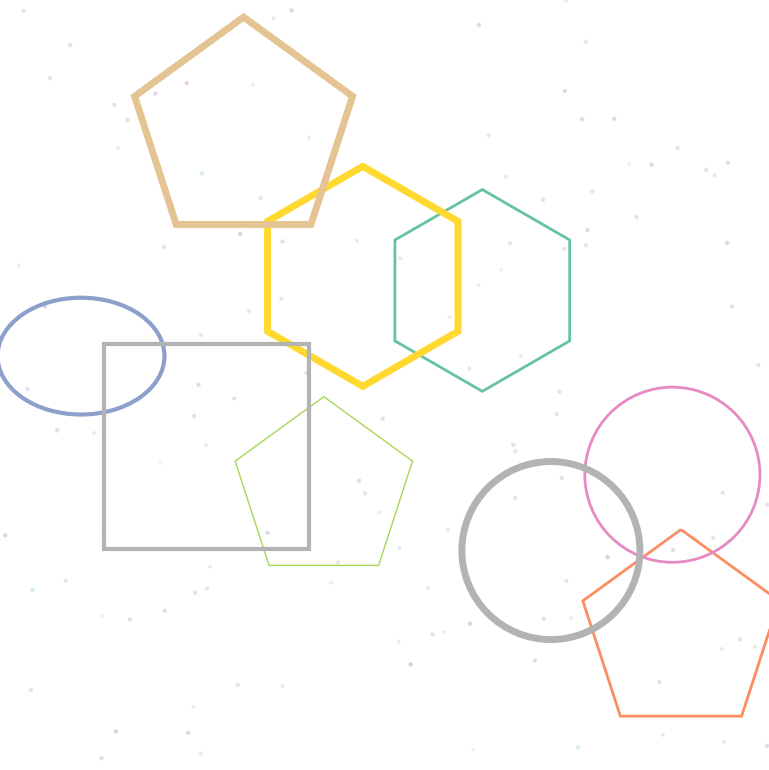[{"shape": "hexagon", "thickness": 1, "radius": 0.66, "center": [0.626, 0.623]}, {"shape": "pentagon", "thickness": 1, "radius": 0.67, "center": [0.884, 0.178]}, {"shape": "oval", "thickness": 1.5, "radius": 0.54, "center": [0.105, 0.538]}, {"shape": "circle", "thickness": 1, "radius": 0.57, "center": [0.873, 0.383]}, {"shape": "pentagon", "thickness": 0.5, "radius": 0.61, "center": [0.421, 0.364]}, {"shape": "hexagon", "thickness": 2.5, "radius": 0.71, "center": [0.471, 0.641]}, {"shape": "pentagon", "thickness": 2.5, "radius": 0.74, "center": [0.316, 0.829]}, {"shape": "square", "thickness": 1.5, "radius": 0.66, "center": [0.268, 0.42]}, {"shape": "circle", "thickness": 2.5, "radius": 0.58, "center": [0.715, 0.285]}]